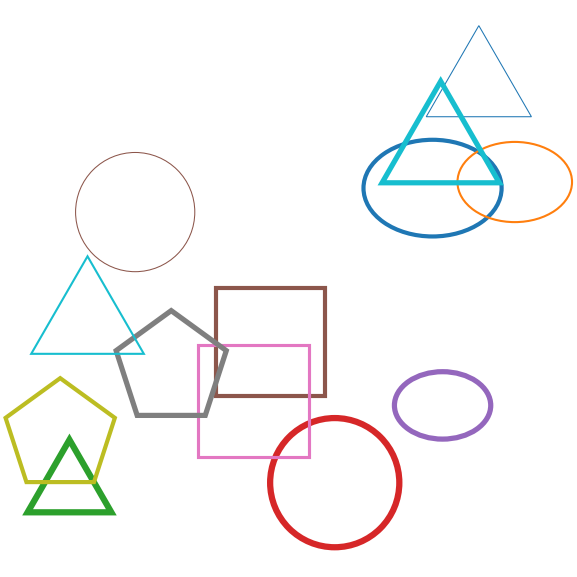[{"shape": "triangle", "thickness": 0.5, "radius": 0.53, "center": [0.829, 0.85]}, {"shape": "oval", "thickness": 2, "radius": 0.6, "center": [0.749, 0.673]}, {"shape": "oval", "thickness": 1, "radius": 0.5, "center": [0.891, 0.684]}, {"shape": "triangle", "thickness": 3, "radius": 0.42, "center": [0.12, 0.154]}, {"shape": "circle", "thickness": 3, "radius": 0.56, "center": [0.58, 0.163]}, {"shape": "oval", "thickness": 2.5, "radius": 0.42, "center": [0.766, 0.297]}, {"shape": "square", "thickness": 2, "radius": 0.47, "center": [0.468, 0.407]}, {"shape": "circle", "thickness": 0.5, "radius": 0.52, "center": [0.234, 0.632]}, {"shape": "square", "thickness": 1.5, "radius": 0.48, "center": [0.439, 0.305]}, {"shape": "pentagon", "thickness": 2.5, "radius": 0.5, "center": [0.296, 0.361]}, {"shape": "pentagon", "thickness": 2, "radius": 0.5, "center": [0.104, 0.245]}, {"shape": "triangle", "thickness": 2.5, "radius": 0.59, "center": [0.763, 0.741]}, {"shape": "triangle", "thickness": 1, "radius": 0.56, "center": [0.152, 0.443]}]